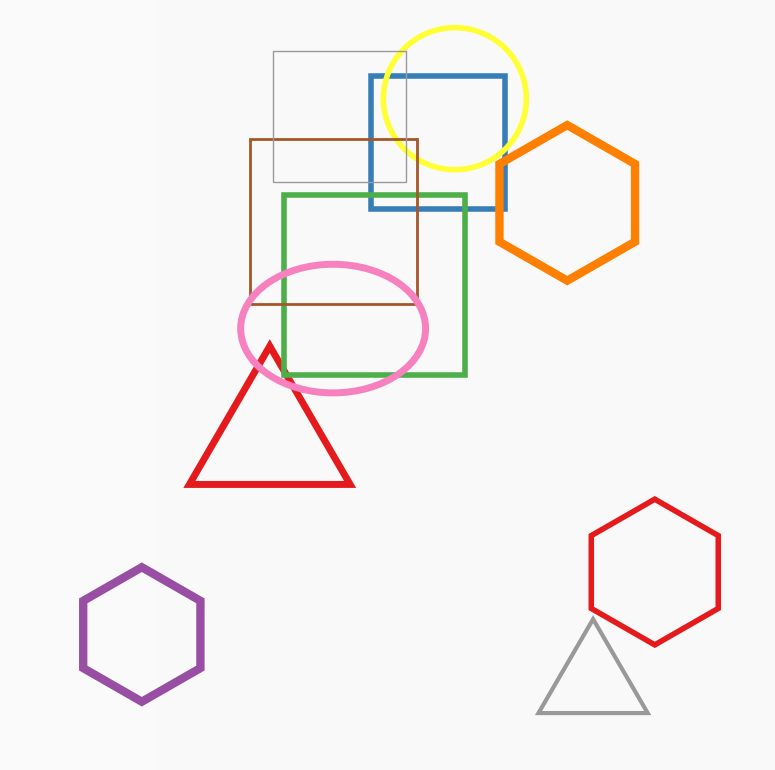[{"shape": "triangle", "thickness": 2.5, "radius": 0.6, "center": [0.348, 0.431]}, {"shape": "hexagon", "thickness": 2, "radius": 0.47, "center": [0.845, 0.257]}, {"shape": "square", "thickness": 2, "radius": 0.43, "center": [0.565, 0.815]}, {"shape": "square", "thickness": 2, "radius": 0.58, "center": [0.483, 0.63]}, {"shape": "hexagon", "thickness": 3, "radius": 0.44, "center": [0.183, 0.176]}, {"shape": "hexagon", "thickness": 3, "radius": 0.51, "center": [0.732, 0.737]}, {"shape": "circle", "thickness": 2, "radius": 0.46, "center": [0.587, 0.872]}, {"shape": "square", "thickness": 1, "radius": 0.54, "center": [0.43, 0.712]}, {"shape": "oval", "thickness": 2.5, "radius": 0.6, "center": [0.43, 0.573]}, {"shape": "triangle", "thickness": 1.5, "radius": 0.41, "center": [0.765, 0.115]}, {"shape": "square", "thickness": 0.5, "radius": 0.43, "center": [0.438, 0.849]}]